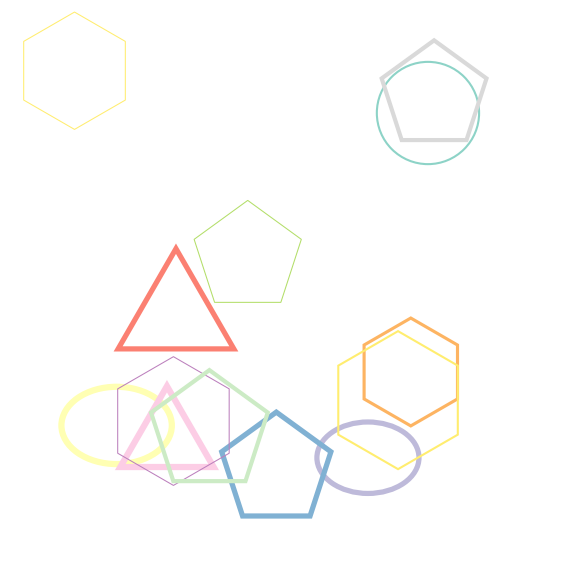[{"shape": "circle", "thickness": 1, "radius": 0.44, "center": [0.741, 0.803]}, {"shape": "oval", "thickness": 3, "radius": 0.48, "center": [0.202, 0.262]}, {"shape": "oval", "thickness": 2.5, "radius": 0.44, "center": [0.637, 0.207]}, {"shape": "triangle", "thickness": 2.5, "radius": 0.58, "center": [0.305, 0.453]}, {"shape": "pentagon", "thickness": 2.5, "radius": 0.5, "center": [0.478, 0.186]}, {"shape": "hexagon", "thickness": 1.5, "radius": 0.47, "center": [0.711, 0.355]}, {"shape": "pentagon", "thickness": 0.5, "radius": 0.49, "center": [0.429, 0.555]}, {"shape": "triangle", "thickness": 3, "radius": 0.47, "center": [0.289, 0.237]}, {"shape": "pentagon", "thickness": 2, "radius": 0.48, "center": [0.752, 0.834]}, {"shape": "hexagon", "thickness": 0.5, "radius": 0.56, "center": [0.3, 0.27]}, {"shape": "pentagon", "thickness": 2, "radius": 0.53, "center": [0.363, 0.252]}, {"shape": "hexagon", "thickness": 0.5, "radius": 0.51, "center": [0.129, 0.877]}, {"shape": "hexagon", "thickness": 1, "radius": 0.6, "center": [0.689, 0.306]}]